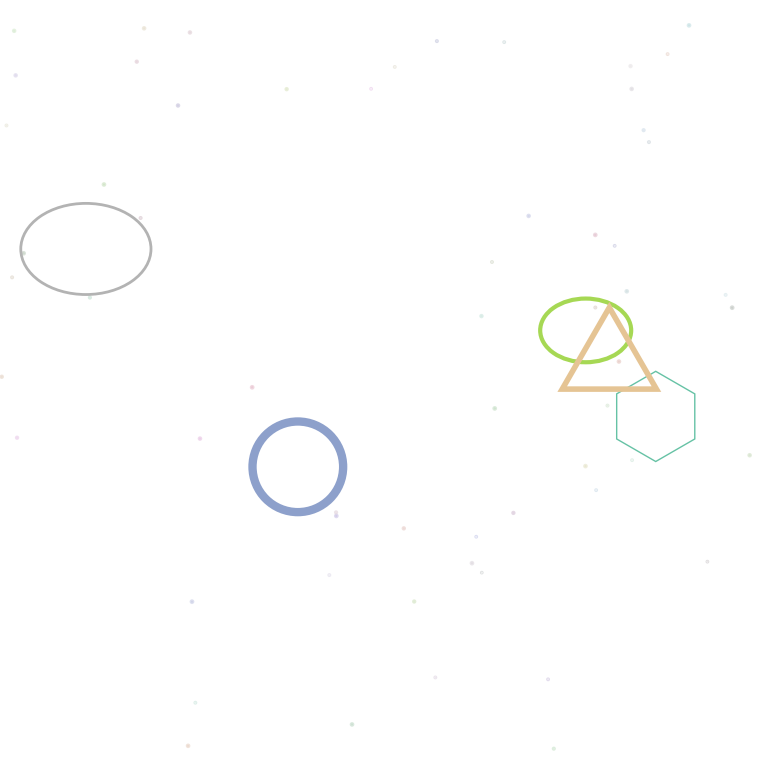[{"shape": "hexagon", "thickness": 0.5, "radius": 0.29, "center": [0.852, 0.459]}, {"shape": "circle", "thickness": 3, "radius": 0.29, "center": [0.387, 0.394]}, {"shape": "oval", "thickness": 1.5, "radius": 0.3, "center": [0.761, 0.571]}, {"shape": "triangle", "thickness": 2, "radius": 0.35, "center": [0.791, 0.53]}, {"shape": "oval", "thickness": 1, "radius": 0.42, "center": [0.112, 0.677]}]